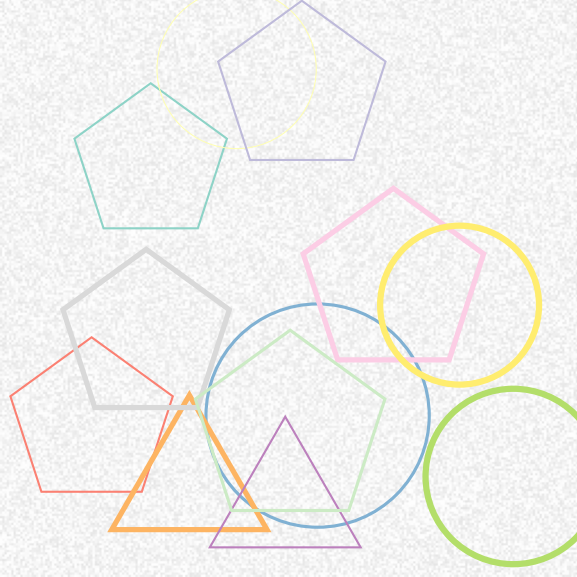[{"shape": "pentagon", "thickness": 1, "radius": 0.69, "center": [0.261, 0.716]}, {"shape": "circle", "thickness": 0.5, "radius": 0.69, "center": [0.41, 0.88]}, {"shape": "pentagon", "thickness": 1, "radius": 0.76, "center": [0.523, 0.845]}, {"shape": "pentagon", "thickness": 1, "radius": 0.74, "center": [0.159, 0.267]}, {"shape": "circle", "thickness": 1.5, "radius": 0.97, "center": [0.55, 0.279]}, {"shape": "triangle", "thickness": 2.5, "radius": 0.78, "center": [0.328, 0.16]}, {"shape": "circle", "thickness": 3, "radius": 0.76, "center": [0.889, 0.174]}, {"shape": "pentagon", "thickness": 2.5, "radius": 0.82, "center": [0.681, 0.509]}, {"shape": "pentagon", "thickness": 2.5, "radius": 0.76, "center": [0.253, 0.416]}, {"shape": "triangle", "thickness": 1, "radius": 0.75, "center": [0.494, 0.127]}, {"shape": "pentagon", "thickness": 1.5, "radius": 0.86, "center": [0.502, 0.255]}, {"shape": "circle", "thickness": 3, "radius": 0.69, "center": [0.796, 0.471]}]